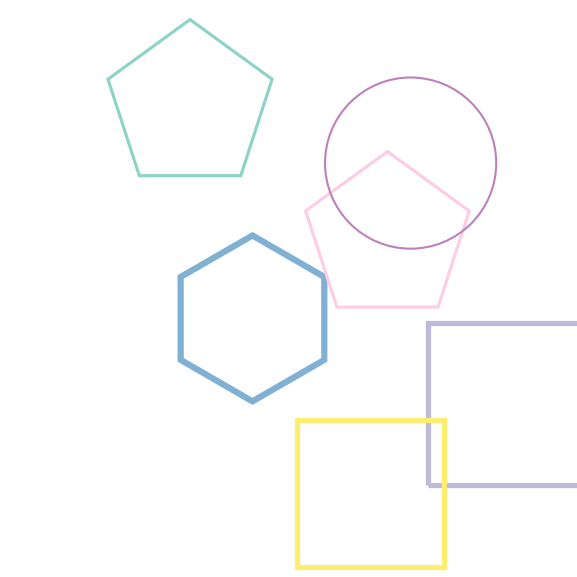[{"shape": "pentagon", "thickness": 1.5, "radius": 0.75, "center": [0.329, 0.816]}, {"shape": "square", "thickness": 2.5, "radius": 0.7, "center": [0.882, 0.299]}, {"shape": "hexagon", "thickness": 3, "radius": 0.72, "center": [0.437, 0.448]}, {"shape": "pentagon", "thickness": 1.5, "radius": 0.74, "center": [0.671, 0.588]}, {"shape": "circle", "thickness": 1, "radius": 0.74, "center": [0.711, 0.717]}, {"shape": "square", "thickness": 2.5, "radius": 0.64, "center": [0.642, 0.144]}]